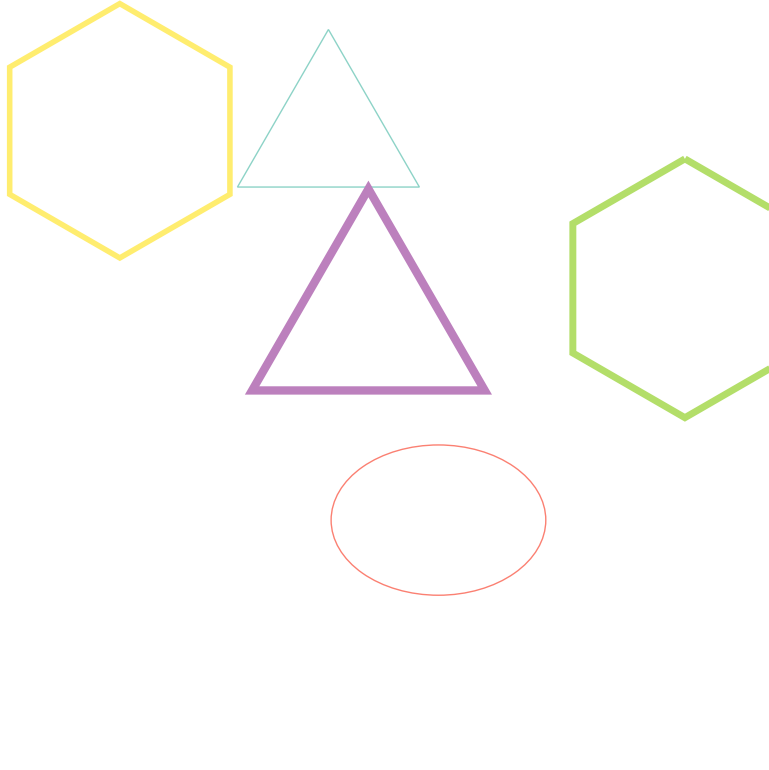[{"shape": "triangle", "thickness": 0.5, "radius": 0.68, "center": [0.427, 0.825]}, {"shape": "oval", "thickness": 0.5, "radius": 0.7, "center": [0.569, 0.325]}, {"shape": "hexagon", "thickness": 2.5, "radius": 0.84, "center": [0.889, 0.626]}, {"shape": "triangle", "thickness": 3, "radius": 0.87, "center": [0.478, 0.58]}, {"shape": "hexagon", "thickness": 2, "radius": 0.83, "center": [0.156, 0.83]}]